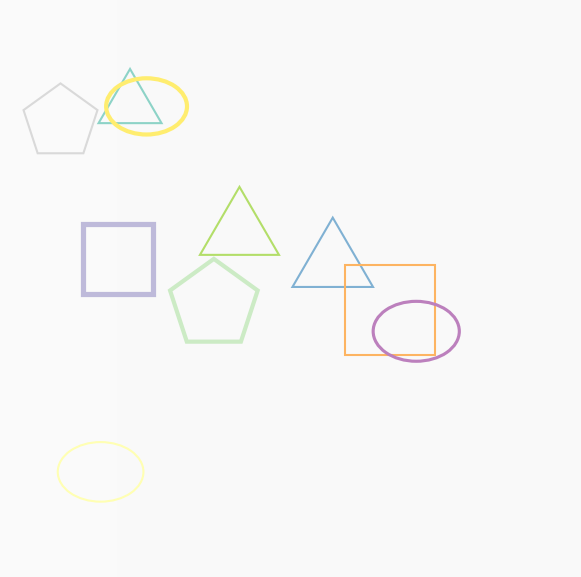[{"shape": "triangle", "thickness": 1, "radius": 0.31, "center": [0.224, 0.817]}, {"shape": "oval", "thickness": 1, "radius": 0.37, "center": [0.173, 0.182]}, {"shape": "square", "thickness": 2.5, "radius": 0.3, "center": [0.203, 0.551]}, {"shape": "triangle", "thickness": 1, "radius": 0.4, "center": [0.572, 0.542]}, {"shape": "square", "thickness": 1, "radius": 0.39, "center": [0.671, 0.462]}, {"shape": "triangle", "thickness": 1, "radius": 0.39, "center": [0.412, 0.597]}, {"shape": "pentagon", "thickness": 1, "radius": 0.33, "center": [0.104, 0.788]}, {"shape": "oval", "thickness": 1.5, "radius": 0.37, "center": [0.716, 0.425]}, {"shape": "pentagon", "thickness": 2, "radius": 0.4, "center": [0.368, 0.472]}, {"shape": "oval", "thickness": 2, "radius": 0.35, "center": [0.252, 0.815]}]